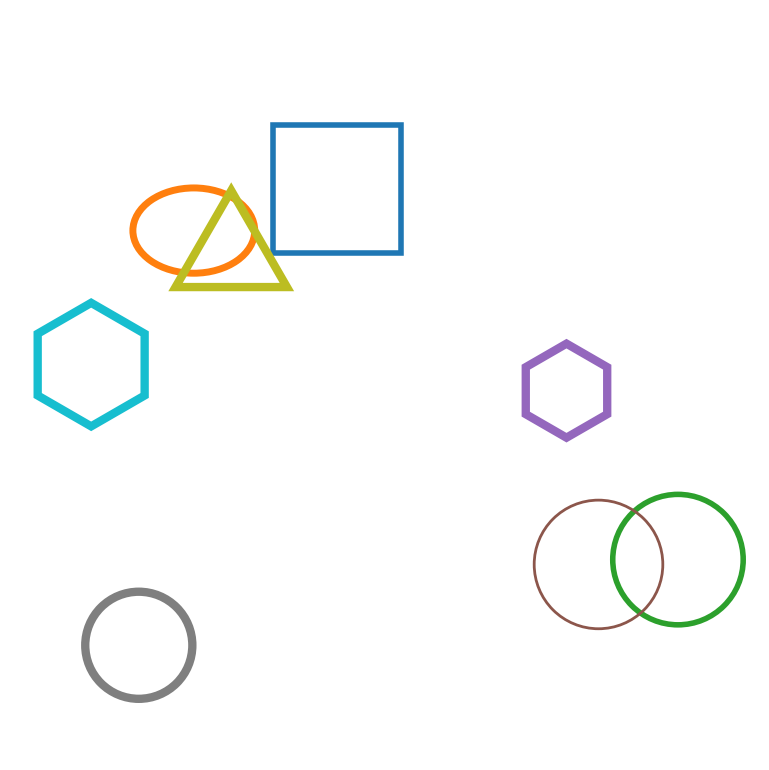[{"shape": "square", "thickness": 2, "radius": 0.42, "center": [0.438, 0.755]}, {"shape": "oval", "thickness": 2.5, "radius": 0.4, "center": [0.252, 0.701]}, {"shape": "circle", "thickness": 2, "radius": 0.42, "center": [0.88, 0.273]}, {"shape": "hexagon", "thickness": 3, "radius": 0.31, "center": [0.736, 0.493]}, {"shape": "circle", "thickness": 1, "radius": 0.42, "center": [0.777, 0.267]}, {"shape": "circle", "thickness": 3, "radius": 0.35, "center": [0.18, 0.162]}, {"shape": "triangle", "thickness": 3, "radius": 0.42, "center": [0.3, 0.669]}, {"shape": "hexagon", "thickness": 3, "radius": 0.4, "center": [0.118, 0.526]}]